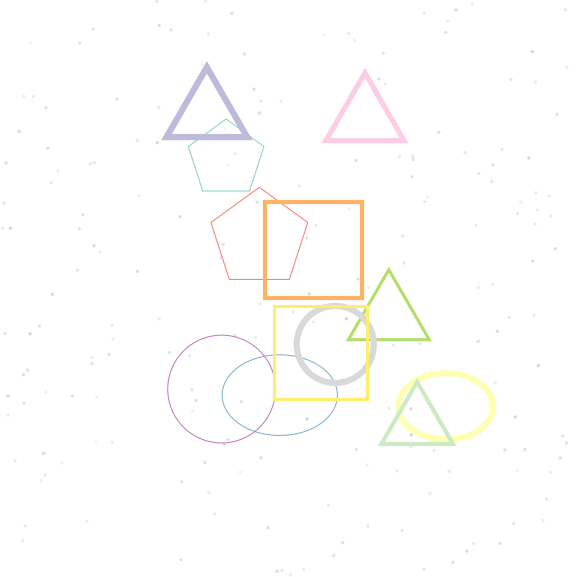[{"shape": "pentagon", "thickness": 0.5, "radius": 0.34, "center": [0.392, 0.724]}, {"shape": "oval", "thickness": 3, "radius": 0.41, "center": [0.772, 0.296]}, {"shape": "triangle", "thickness": 3, "radius": 0.4, "center": [0.358, 0.802]}, {"shape": "pentagon", "thickness": 0.5, "radius": 0.44, "center": [0.449, 0.587]}, {"shape": "oval", "thickness": 0.5, "radius": 0.5, "center": [0.484, 0.315]}, {"shape": "square", "thickness": 2, "radius": 0.42, "center": [0.542, 0.567]}, {"shape": "triangle", "thickness": 1.5, "radius": 0.4, "center": [0.673, 0.451]}, {"shape": "triangle", "thickness": 2.5, "radius": 0.39, "center": [0.632, 0.795]}, {"shape": "circle", "thickness": 3, "radius": 0.33, "center": [0.581, 0.403]}, {"shape": "circle", "thickness": 0.5, "radius": 0.47, "center": [0.384, 0.325]}, {"shape": "triangle", "thickness": 2, "radius": 0.36, "center": [0.722, 0.266]}, {"shape": "square", "thickness": 1.5, "radius": 0.4, "center": [0.554, 0.389]}]